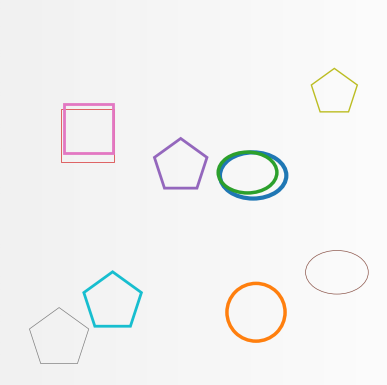[{"shape": "oval", "thickness": 3, "radius": 0.43, "center": [0.653, 0.544]}, {"shape": "circle", "thickness": 2.5, "radius": 0.38, "center": [0.661, 0.189]}, {"shape": "oval", "thickness": 2.5, "radius": 0.38, "center": [0.639, 0.552]}, {"shape": "square", "thickness": 0.5, "radius": 0.34, "center": [0.227, 0.649]}, {"shape": "pentagon", "thickness": 2, "radius": 0.36, "center": [0.466, 0.569]}, {"shape": "oval", "thickness": 0.5, "radius": 0.4, "center": [0.869, 0.293]}, {"shape": "square", "thickness": 2, "radius": 0.31, "center": [0.228, 0.666]}, {"shape": "pentagon", "thickness": 0.5, "radius": 0.4, "center": [0.152, 0.121]}, {"shape": "pentagon", "thickness": 1, "radius": 0.31, "center": [0.863, 0.76]}, {"shape": "pentagon", "thickness": 2, "radius": 0.39, "center": [0.291, 0.216]}]